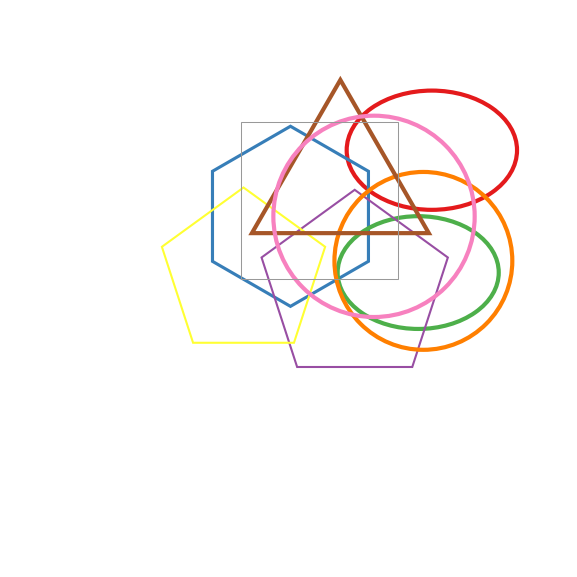[{"shape": "oval", "thickness": 2, "radius": 0.74, "center": [0.748, 0.739]}, {"shape": "hexagon", "thickness": 1.5, "radius": 0.78, "center": [0.503, 0.625]}, {"shape": "oval", "thickness": 2, "radius": 0.7, "center": [0.724, 0.527]}, {"shape": "pentagon", "thickness": 1, "radius": 0.85, "center": [0.614, 0.501]}, {"shape": "circle", "thickness": 2, "radius": 0.77, "center": [0.733, 0.547]}, {"shape": "pentagon", "thickness": 1, "radius": 0.74, "center": [0.422, 0.526]}, {"shape": "triangle", "thickness": 2, "radius": 0.88, "center": [0.589, 0.684]}, {"shape": "circle", "thickness": 2, "radius": 0.87, "center": [0.648, 0.624]}, {"shape": "square", "thickness": 0.5, "radius": 0.68, "center": [0.553, 0.652]}]